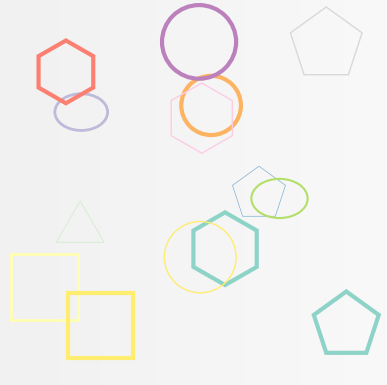[{"shape": "pentagon", "thickness": 3, "radius": 0.44, "center": [0.894, 0.155]}, {"shape": "hexagon", "thickness": 3, "radius": 0.47, "center": [0.581, 0.354]}, {"shape": "square", "thickness": 2, "radius": 0.43, "center": [0.115, 0.255]}, {"shape": "oval", "thickness": 2, "radius": 0.34, "center": [0.21, 0.709]}, {"shape": "hexagon", "thickness": 3, "radius": 0.41, "center": [0.17, 0.813]}, {"shape": "pentagon", "thickness": 0.5, "radius": 0.36, "center": [0.668, 0.496]}, {"shape": "circle", "thickness": 3, "radius": 0.38, "center": [0.545, 0.726]}, {"shape": "oval", "thickness": 1.5, "radius": 0.36, "center": [0.721, 0.485]}, {"shape": "hexagon", "thickness": 1, "radius": 0.46, "center": [0.521, 0.693]}, {"shape": "pentagon", "thickness": 1, "radius": 0.49, "center": [0.842, 0.885]}, {"shape": "circle", "thickness": 3, "radius": 0.48, "center": [0.514, 0.891]}, {"shape": "triangle", "thickness": 0.5, "radius": 0.36, "center": [0.207, 0.407]}, {"shape": "circle", "thickness": 1, "radius": 0.46, "center": [0.517, 0.332]}, {"shape": "square", "thickness": 3, "radius": 0.42, "center": [0.259, 0.155]}]